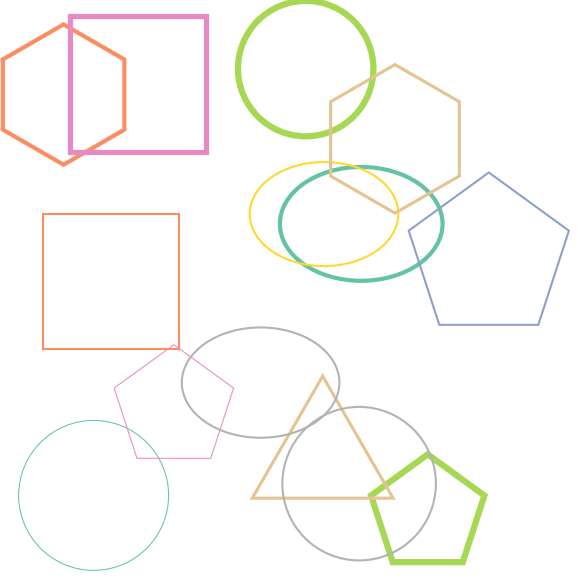[{"shape": "oval", "thickness": 2, "radius": 0.7, "center": [0.625, 0.611]}, {"shape": "circle", "thickness": 0.5, "radius": 0.65, "center": [0.162, 0.141]}, {"shape": "square", "thickness": 1, "radius": 0.59, "center": [0.192, 0.512]}, {"shape": "hexagon", "thickness": 2, "radius": 0.61, "center": [0.11, 0.835]}, {"shape": "pentagon", "thickness": 1, "radius": 0.73, "center": [0.846, 0.555]}, {"shape": "square", "thickness": 2.5, "radius": 0.59, "center": [0.238, 0.854]}, {"shape": "pentagon", "thickness": 0.5, "radius": 0.54, "center": [0.301, 0.293]}, {"shape": "circle", "thickness": 3, "radius": 0.59, "center": [0.529, 0.88]}, {"shape": "pentagon", "thickness": 3, "radius": 0.52, "center": [0.741, 0.109]}, {"shape": "oval", "thickness": 1, "radius": 0.64, "center": [0.561, 0.628]}, {"shape": "hexagon", "thickness": 1.5, "radius": 0.64, "center": [0.684, 0.759]}, {"shape": "triangle", "thickness": 1.5, "radius": 0.7, "center": [0.559, 0.207]}, {"shape": "circle", "thickness": 1, "radius": 0.66, "center": [0.622, 0.162]}, {"shape": "oval", "thickness": 1, "radius": 0.68, "center": [0.451, 0.337]}]